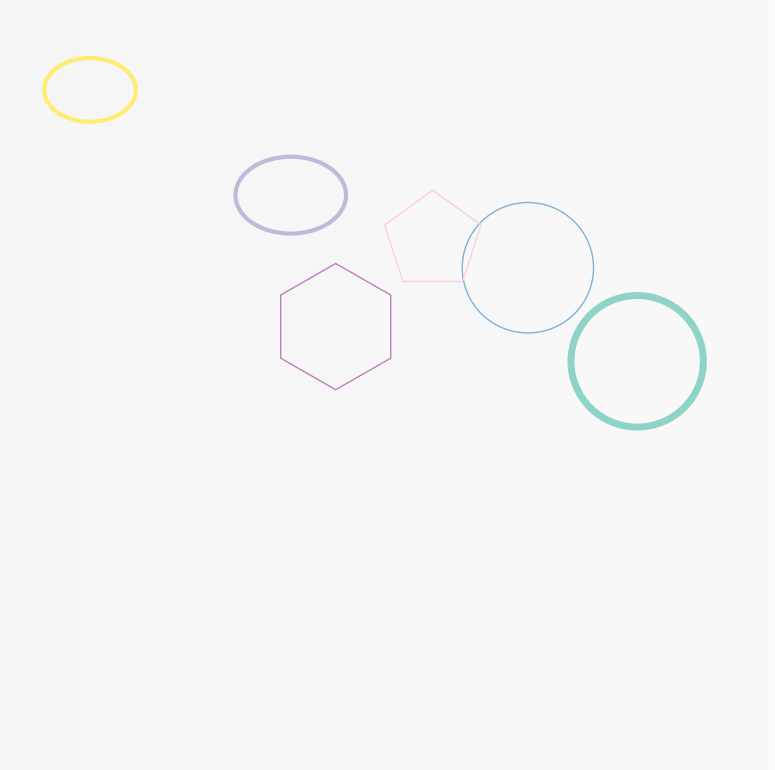[{"shape": "circle", "thickness": 2.5, "radius": 0.43, "center": [0.822, 0.531]}, {"shape": "oval", "thickness": 1.5, "radius": 0.36, "center": [0.375, 0.747]}, {"shape": "circle", "thickness": 0.5, "radius": 0.42, "center": [0.681, 0.652]}, {"shape": "pentagon", "thickness": 0.5, "radius": 0.33, "center": [0.558, 0.687]}, {"shape": "hexagon", "thickness": 0.5, "radius": 0.41, "center": [0.433, 0.576]}, {"shape": "oval", "thickness": 1.5, "radius": 0.3, "center": [0.116, 0.883]}]